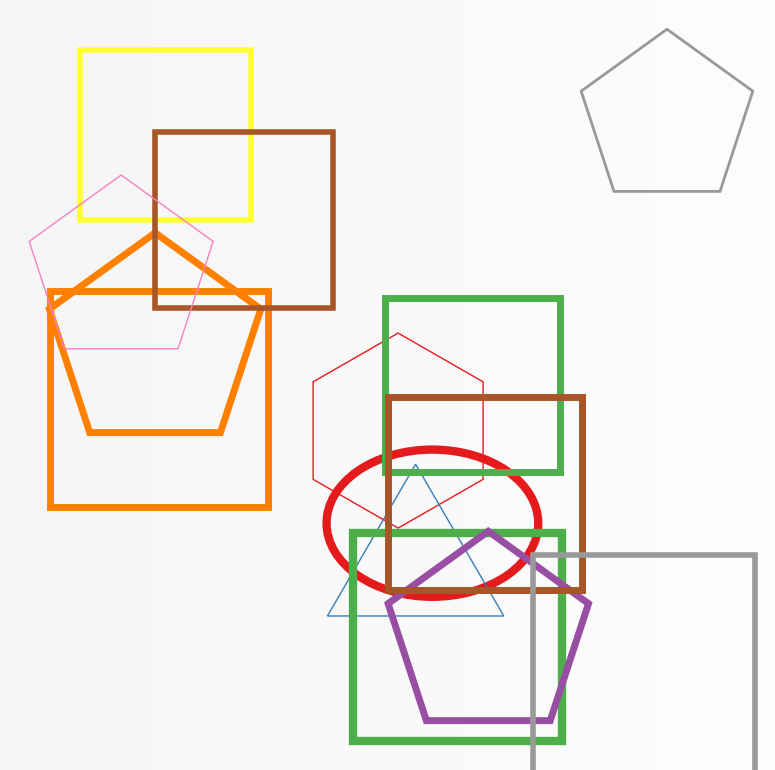[{"shape": "hexagon", "thickness": 0.5, "radius": 0.63, "center": [0.514, 0.441]}, {"shape": "oval", "thickness": 3, "radius": 0.68, "center": [0.558, 0.321]}, {"shape": "triangle", "thickness": 0.5, "radius": 0.66, "center": [0.536, 0.266]}, {"shape": "square", "thickness": 2.5, "radius": 0.56, "center": [0.61, 0.5]}, {"shape": "square", "thickness": 3, "radius": 0.67, "center": [0.59, 0.173]}, {"shape": "pentagon", "thickness": 2.5, "radius": 0.68, "center": [0.63, 0.174]}, {"shape": "pentagon", "thickness": 2.5, "radius": 0.72, "center": [0.2, 0.554]}, {"shape": "square", "thickness": 2.5, "radius": 0.7, "center": [0.205, 0.482]}, {"shape": "square", "thickness": 2, "radius": 0.55, "center": [0.214, 0.824]}, {"shape": "square", "thickness": 2.5, "radius": 0.63, "center": [0.626, 0.359]}, {"shape": "square", "thickness": 2, "radius": 0.57, "center": [0.315, 0.714]}, {"shape": "pentagon", "thickness": 0.5, "radius": 0.62, "center": [0.156, 0.648]}, {"shape": "square", "thickness": 2, "radius": 0.72, "center": [0.831, 0.136]}, {"shape": "pentagon", "thickness": 1, "radius": 0.58, "center": [0.861, 0.846]}]